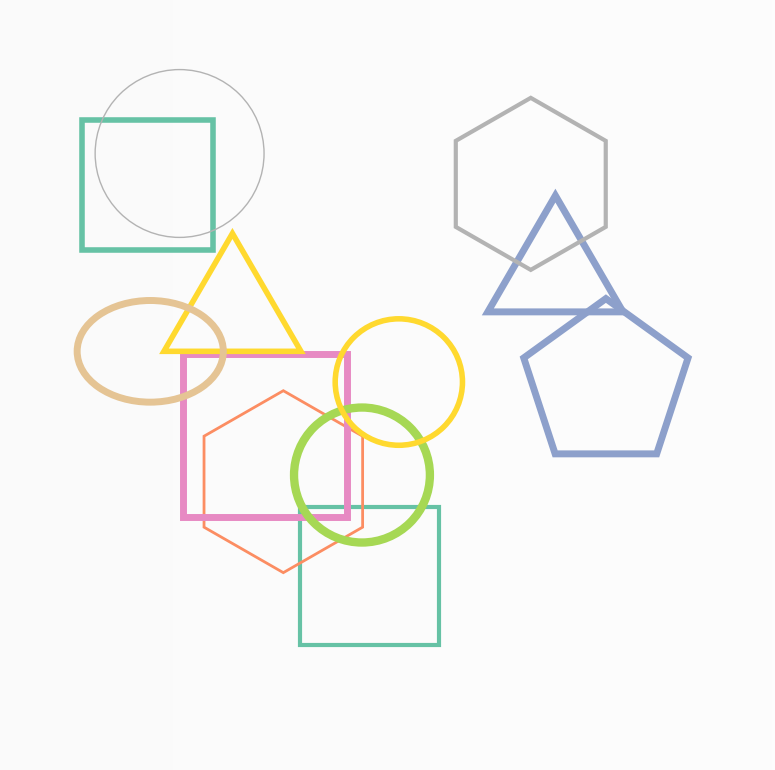[{"shape": "square", "thickness": 1.5, "radius": 0.45, "center": [0.477, 0.252]}, {"shape": "square", "thickness": 2, "radius": 0.42, "center": [0.19, 0.759]}, {"shape": "hexagon", "thickness": 1, "radius": 0.59, "center": [0.366, 0.374]}, {"shape": "pentagon", "thickness": 2.5, "radius": 0.56, "center": [0.782, 0.501]}, {"shape": "triangle", "thickness": 2.5, "radius": 0.5, "center": [0.717, 0.645]}, {"shape": "square", "thickness": 2.5, "radius": 0.53, "center": [0.342, 0.435]}, {"shape": "circle", "thickness": 3, "radius": 0.44, "center": [0.467, 0.383]}, {"shape": "circle", "thickness": 2, "radius": 0.41, "center": [0.515, 0.504]}, {"shape": "triangle", "thickness": 2, "radius": 0.51, "center": [0.3, 0.595]}, {"shape": "oval", "thickness": 2.5, "radius": 0.47, "center": [0.194, 0.544]}, {"shape": "hexagon", "thickness": 1.5, "radius": 0.56, "center": [0.685, 0.761]}, {"shape": "circle", "thickness": 0.5, "radius": 0.54, "center": [0.232, 0.801]}]